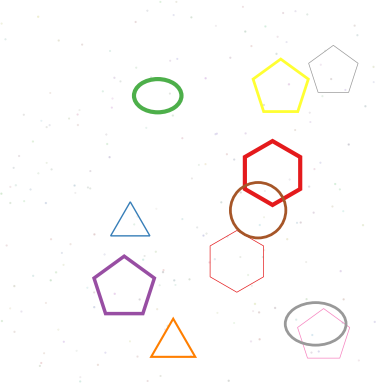[{"shape": "hexagon", "thickness": 0.5, "radius": 0.4, "center": [0.615, 0.321]}, {"shape": "hexagon", "thickness": 3, "radius": 0.41, "center": [0.708, 0.551]}, {"shape": "triangle", "thickness": 1, "radius": 0.29, "center": [0.338, 0.417]}, {"shape": "oval", "thickness": 3, "radius": 0.31, "center": [0.41, 0.751]}, {"shape": "pentagon", "thickness": 2.5, "radius": 0.41, "center": [0.323, 0.252]}, {"shape": "triangle", "thickness": 1.5, "radius": 0.33, "center": [0.45, 0.106]}, {"shape": "pentagon", "thickness": 2, "radius": 0.38, "center": [0.729, 0.771]}, {"shape": "circle", "thickness": 2, "radius": 0.36, "center": [0.67, 0.454]}, {"shape": "pentagon", "thickness": 0.5, "radius": 0.36, "center": [0.841, 0.127]}, {"shape": "oval", "thickness": 2, "radius": 0.39, "center": [0.82, 0.159]}, {"shape": "pentagon", "thickness": 0.5, "radius": 0.34, "center": [0.866, 0.815]}]